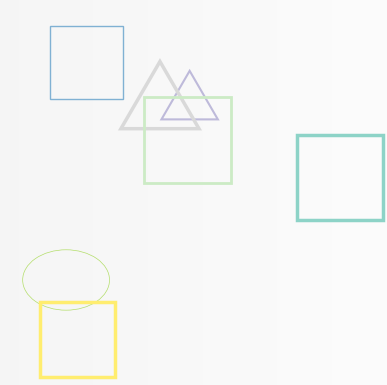[{"shape": "square", "thickness": 2.5, "radius": 0.55, "center": [0.878, 0.539]}, {"shape": "triangle", "thickness": 1.5, "radius": 0.42, "center": [0.489, 0.732]}, {"shape": "square", "thickness": 1, "radius": 0.48, "center": [0.223, 0.838]}, {"shape": "oval", "thickness": 0.5, "radius": 0.56, "center": [0.171, 0.273]}, {"shape": "triangle", "thickness": 2.5, "radius": 0.58, "center": [0.413, 0.724]}, {"shape": "square", "thickness": 2, "radius": 0.56, "center": [0.484, 0.637]}, {"shape": "square", "thickness": 2.5, "radius": 0.49, "center": [0.2, 0.118]}]